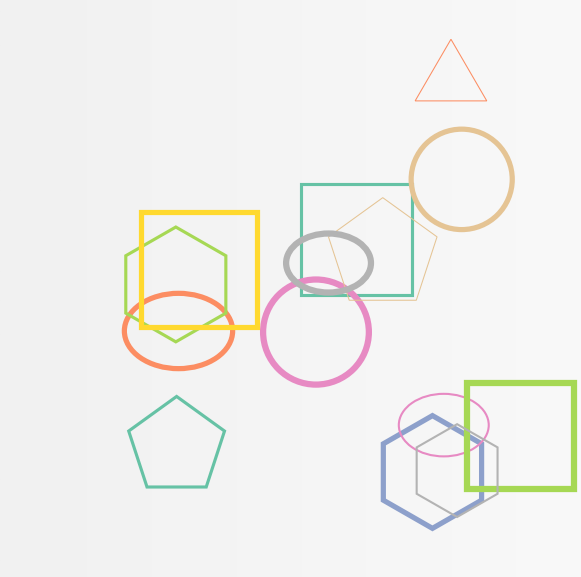[{"shape": "square", "thickness": 1.5, "radius": 0.48, "center": [0.613, 0.584]}, {"shape": "pentagon", "thickness": 1.5, "radius": 0.43, "center": [0.304, 0.226]}, {"shape": "triangle", "thickness": 0.5, "radius": 0.36, "center": [0.776, 0.86]}, {"shape": "oval", "thickness": 2.5, "radius": 0.47, "center": [0.307, 0.426]}, {"shape": "hexagon", "thickness": 2.5, "radius": 0.49, "center": [0.744, 0.182]}, {"shape": "oval", "thickness": 1, "radius": 0.39, "center": [0.763, 0.263]}, {"shape": "circle", "thickness": 3, "radius": 0.45, "center": [0.544, 0.424]}, {"shape": "hexagon", "thickness": 1.5, "radius": 0.5, "center": [0.302, 0.507]}, {"shape": "square", "thickness": 3, "radius": 0.46, "center": [0.895, 0.244]}, {"shape": "square", "thickness": 2.5, "radius": 0.5, "center": [0.343, 0.533]}, {"shape": "pentagon", "thickness": 0.5, "radius": 0.49, "center": [0.659, 0.559]}, {"shape": "circle", "thickness": 2.5, "radius": 0.43, "center": [0.794, 0.689]}, {"shape": "oval", "thickness": 3, "radius": 0.36, "center": [0.565, 0.544]}, {"shape": "hexagon", "thickness": 1, "radius": 0.4, "center": [0.786, 0.184]}]